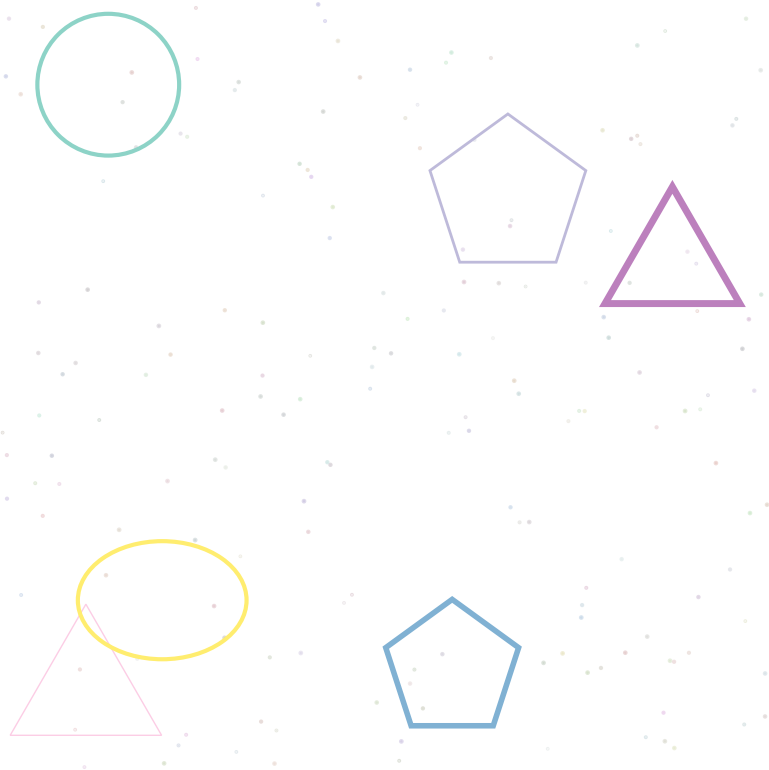[{"shape": "circle", "thickness": 1.5, "radius": 0.46, "center": [0.141, 0.89]}, {"shape": "pentagon", "thickness": 1, "radius": 0.53, "center": [0.66, 0.746]}, {"shape": "pentagon", "thickness": 2, "radius": 0.45, "center": [0.587, 0.131]}, {"shape": "triangle", "thickness": 0.5, "radius": 0.57, "center": [0.112, 0.102]}, {"shape": "triangle", "thickness": 2.5, "radius": 0.51, "center": [0.873, 0.656]}, {"shape": "oval", "thickness": 1.5, "radius": 0.55, "center": [0.211, 0.221]}]